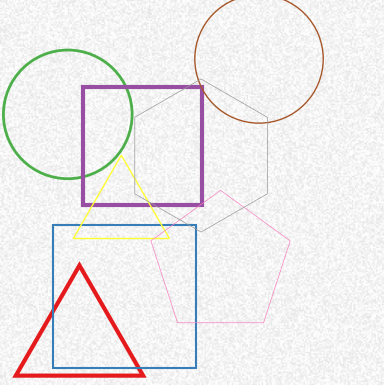[{"shape": "triangle", "thickness": 3, "radius": 0.95, "center": [0.206, 0.12]}, {"shape": "square", "thickness": 1.5, "radius": 0.92, "center": [0.323, 0.229]}, {"shape": "circle", "thickness": 2, "radius": 0.84, "center": [0.176, 0.703]}, {"shape": "square", "thickness": 3, "radius": 0.77, "center": [0.37, 0.621]}, {"shape": "triangle", "thickness": 1, "radius": 0.72, "center": [0.315, 0.453]}, {"shape": "circle", "thickness": 1, "radius": 0.83, "center": [0.673, 0.847]}, {"shape": "pentagon", "thickness": 0.5, "radius": 0.95, "center": [0.573, 0.316]}, {"shape": "hexagon", "thickness": 0.5, "radius": 0.99, "center": [0.522, 0.596]}]